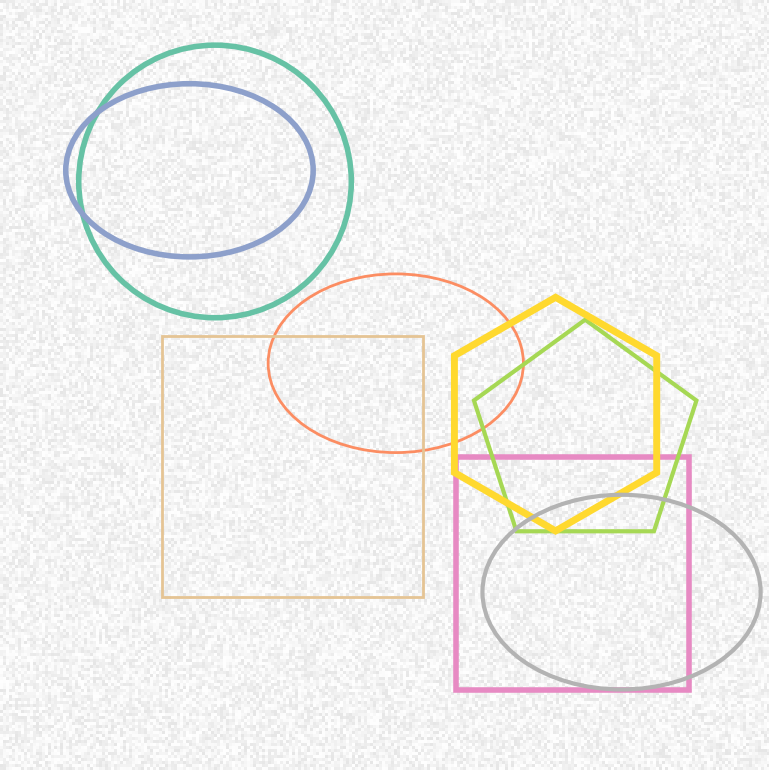[{"shape": "circle", "thickness": 2, "radius": 0.89, "center": [0.279, 0.764]}, {"shape": "oval", "thickness": 1, "radius": 0.83, "center": [0.514, 0.528]}, {"shape": "oval", "thickness": 2, "radius": 0.8, "center": [0.246, 0.779]}, {"shape": "square", "thickness": 2, "radius": 0.76, "center": [0.744, 0.255]}, {"shape": "pentagon", "thickness": 1.5, "radius": 0.76, "center": [0.76, 0.433]}, {"shape": "hexagon", "thickness": 2.5, "radius": 0.76, "center": [0.722, 0.462]}, {"shape": "square", "thickness": 1, "radius": 0.85, "center": [0.379, 0.394]}, {"shape": "oval", "thickness": 1.5, "radius": 0.9, "center": [0.807, 0.231]}]